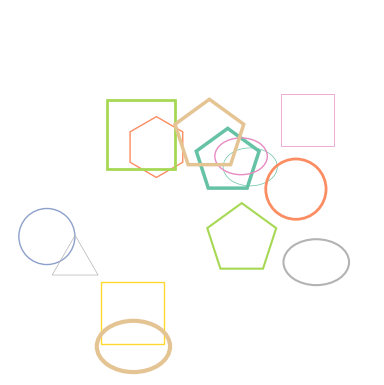[{"shape": "pentagon", "thickness": 2.5, "radius": 0.43, "center": [0.591, 0.581]}, {"shape": "oval", "thickness": 0.5, "radius": 0.35, "center": [0.65, 0.567]}, {"shape": "circle", "thickness": 2, "radius": 0.39, "center": [0.769, 0.509]}, {"shape": "hexagon", "thickness": 1, "radius": 0.39, "center": [0.406, 0.618]}, {"shape": "circle", "thickness": 1, "radius": 0.36, "center": [0.122, 0.386]}, {"shape": "oval", "thickness": 1, "radius": 0.34, "center": [0.626, 0.594]}, {"shape": "square", "thickness": 0.5, "radius": 0.34, "center": [0.799, 0.689]}, {"shape": "square", "thickness": 2, "radius": 0.45, "center": [0.366, 0.65]}, {"shape": "pentagon", "thickness": 1.5, "radius": 0.47, "center": [0.628, 0.378]}, {"shape": "square", "thickness": 1, "radius": 0.41, "center": [0.344, 0.187]}, {"shape": "oval", "thickness": 3, "radius": 0.48, "center": [0.347, 0.1]}, {"shape": "pentagon", "thickness": 2.5, "radius": 0.47, "center": [0.544, 0.648]}, {"shape": "oval", "thickness": 1.5, "radius": 0.43, "center": [0.821, 0.319]}, {"shape": "triangle", "thickness": 0.5, "radius": 0.34, "center": [0.195, 0.32]}]